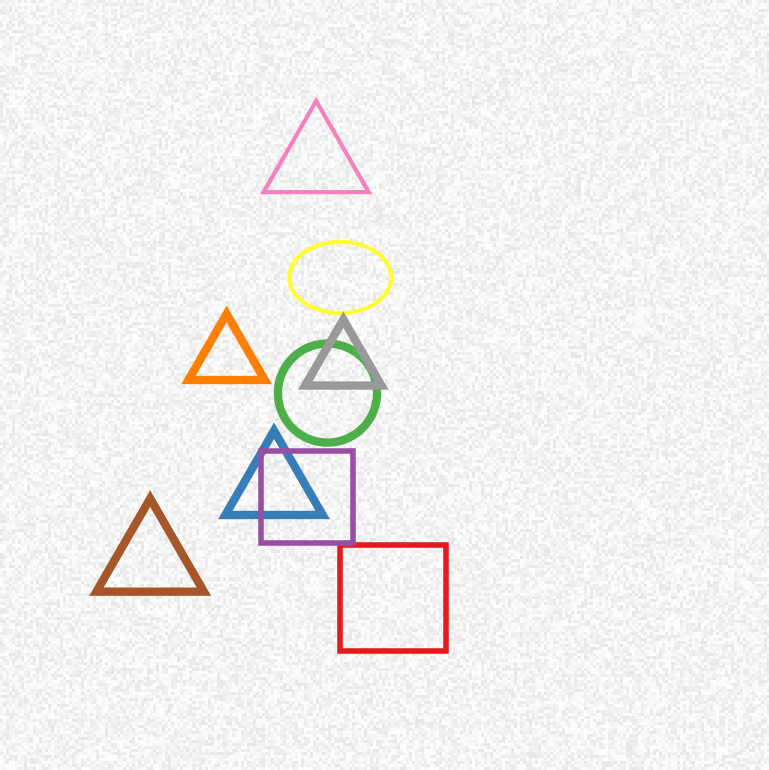[{"shape": "square", "thickness": 2, "radius": 0.34, "center": [0.51, 0.223]}, {"shape": "triangle", "thickness": 3, "radius": 0.36, "center": [0.356, 0.368]}, {"shape": "circle", "thickness": 3, "radius": 0.32, "center": [0.425, 0.49]}, {"shape": "square", "thickness": 2, "radius": 0.3, "center": [0.399, 0.355]}, {"shape": "triangle", "thickness": 3, "radius": 0.29, "center": [0.294, 0.535]}, {"shape": "oval", "thickness": 1.5, "radius": 0.33, "center": [0.442, 0.64]}, {"shape": "triangle", "thickness": 3, "radius": 0.4, "center": [0.195, 0.272]}, {"shape": "triangle", "thickness": 1.5, "radius": 0.39, "center": [0.411, 0.79]}, {"shape": "triangle", "thickness": 3, "radius": 0.29, "center": [0.446, 0.528]}]